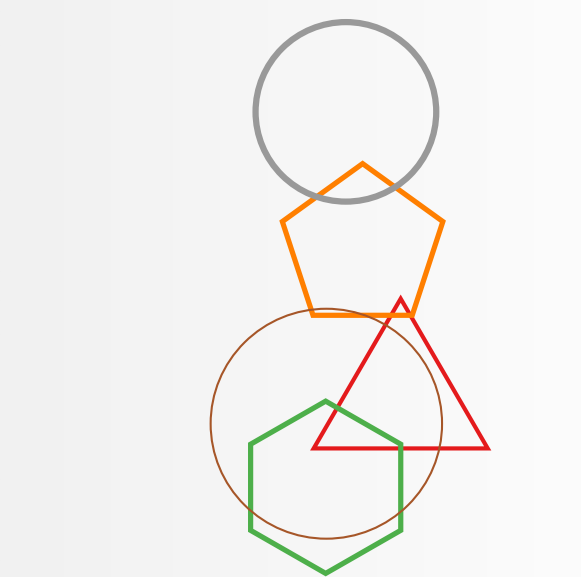[{"shape": "triangle", "thickness": 2, "radius": 0.86, "center": [0.689, 0.309]}, {"shape": "hexagon", "thickness": 2.5, "radius": 0.75, "center": [0.56, 0.155]}, {"shape": "pentagon", "thickness": 2.5, "radius": 0.73, "center": [0.624, 0.571]}, {"shape": "circle", "thickness": 1, "radius": 1.0, "center": [0.561, 0.265]}, {"shape": "circle", "thickness": 3, "radius": 0.78, "center": [0.595, 0.805]}]